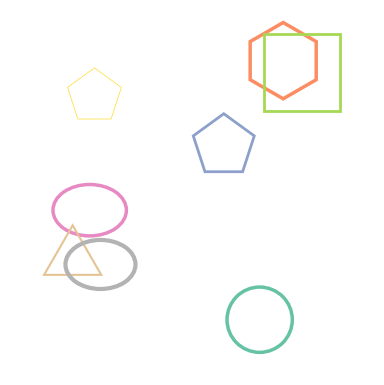[{"shape": "circle", "thickness": 2.5, "radius": 0.42, "center": [0.674, 0.17]}, {"shape": "hexagon", "thickness": 2.5, "radius": 0.5, "center": [0.736, 0.842]}, {"shape": "pentagon", "thickness": 2, "radius": 0.42, "center": [0.581, 0.621]}, {"shape": "oval", "thickness": 2.5, "radius": 0.48, "center": [0.233, 0.454]}, {"shape": "square", "thickness": 2, "radius": 0.5, "center": [0.785, 0.812]}, {"shape": "pentagon", "thickness": 0.5, "radius": 0.37, "center": [0.245, 0.75]}, {"shape": "triangle", "thickness": 1.5, "radius": 0.43, "center": [0.189, 0.329]}, {"shape": "oval", "thickness": 3, "radius": 0.45, "center": [0.261, 0.313]}]